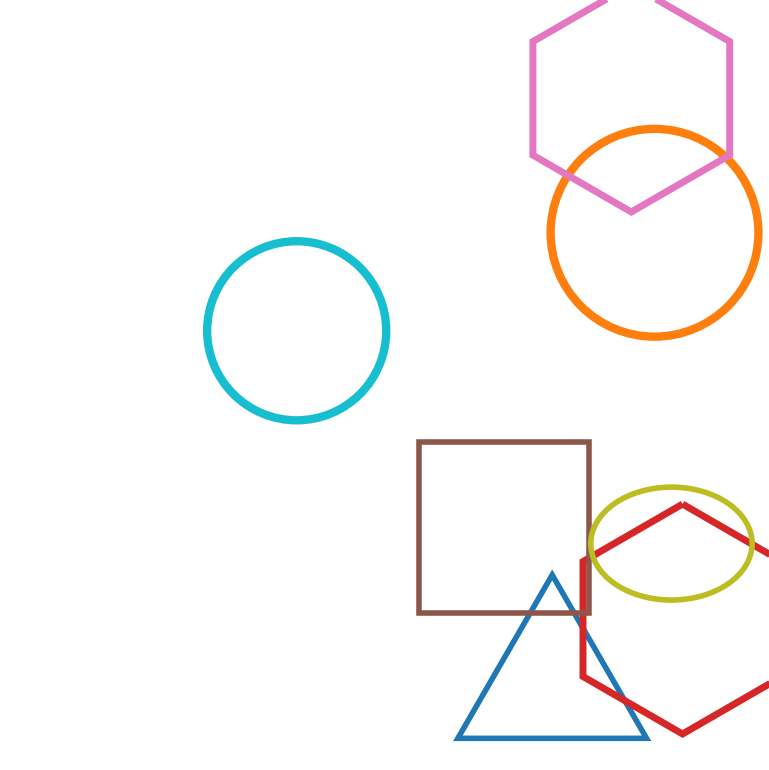[{"shape": "triangle", "thickness": 2, "radius": 0.71, "center": [0.717, 0.112]}, {"shape": "circle", "thickness": 3, "radius": 0.67, "center": [0.85, 0.698]}, {"shape": "hexagon", "thickness": 2.5, "radius": 0.75, "center": [0.886, 0.196]}, {"shape": "square", "thickness": 2, "radius": 0.55, "center": [0.655, 0.315]}, {"shape": "hexagon", "thickness": 2.5, "radius": 0.74, "center": [0.82, 0.872]}, {"shape": "oval", "thickness": 2, "radius": 0.52, "center": [0.872, 0.294]}, {"shape": "circle", "thickness": 3, "radius": 0.58, "center": [0.385, 0.57]}]